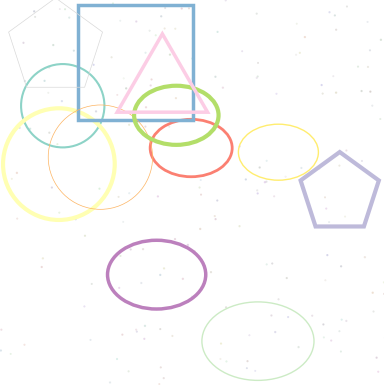[{"shape": "circle", "thickness": 1.5, "radius": 0.54, "center": [0.163, 0.725]}, {"shape": "circle", "thickness": 3, "radius": 0.73, "center": [0.153, 0.574]}, {"shape": "pentagon", "thickness": 3, "radius": 0.53, "center": [0.882, 0.498]}, {"shape": "oval", "thickness": 2, "radius": 0.53, "center": [0.497, 0.616]}, {"shape": "square", "thickness": 2.5, "radius": 0.75, "center": [0.353, 0.837]}, {"shape": "circle", "thickness": 0.5, "radius": 0.68, "center": [0.261, 0.592]}, {"shape": "oval", "thickness": 3, "radius": 0.55, "center": [0.458, 0.701]}, {"shape": "triangle", "thickness": 2.5, "radius": 0.68, "center": [0.422, 0.776]}, {"shape": "pentagon", "thickness": 0.5, "radius": 0.64, "center": [0.144, 0.877]}, {"shape": "oval", "thickness": 2.5, "radius": 0.64, "center": [0.407, 0.287]}, {"shape": "oval", "thickness": 1, "radius": 0.73, "center": [0.67, 0.114]}, {"shape": "oval", "thickness": 1, "radius": 0.52, "center": [0.723, 0.605]}]